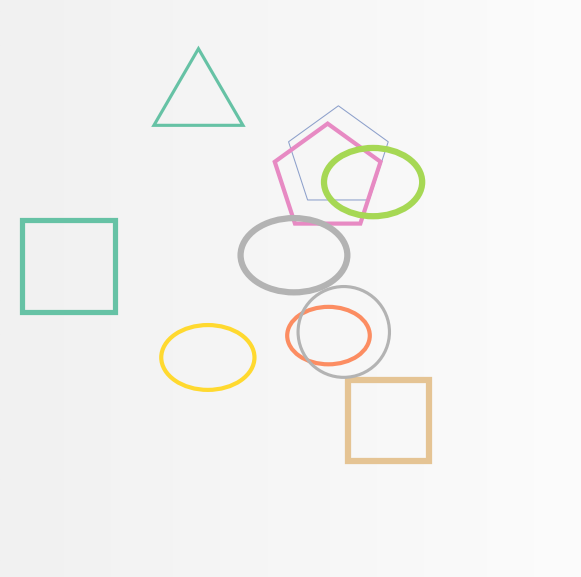[{"shape": "square", "thickness": 2.5, "radius": 0.4, "center": [0.118, 0.539]}, {"shape": "triangle", "thickness": 1.5, "radius": 0.44, "center": [0.341, 0.826]}, {"shape": "oval", "thickness": 2, "radius": 0.36, "center": [0.565, 0.418]}, {"shape": "pentagon", "thickness": 0.5, "radius": 0.45, "center": [0.582, 0.726]}, {"shape": "pentagon", "thickness": 2, "radius": 0.48, "center": [0.564, 0.689]}, {"shape": "oval", "thickness": 3, "radius": 0.42, "center": [0.642, 0.684]}, {"shape": "oval", "thickness": 2, "radius": 0.4, "center": [0.358, 0.38]}, {"shape": "square", "thickness": 3, "radius": 0.35, "center": [0.669, 0.271]}, {"shape": "circle", "thickness": 1.5, "radius": 0.39, "center": [0.591, 0.424]}, {"shape": "oval", "thickness": 3, "radius": 0.46, "center": [0.506, 0.557]}]